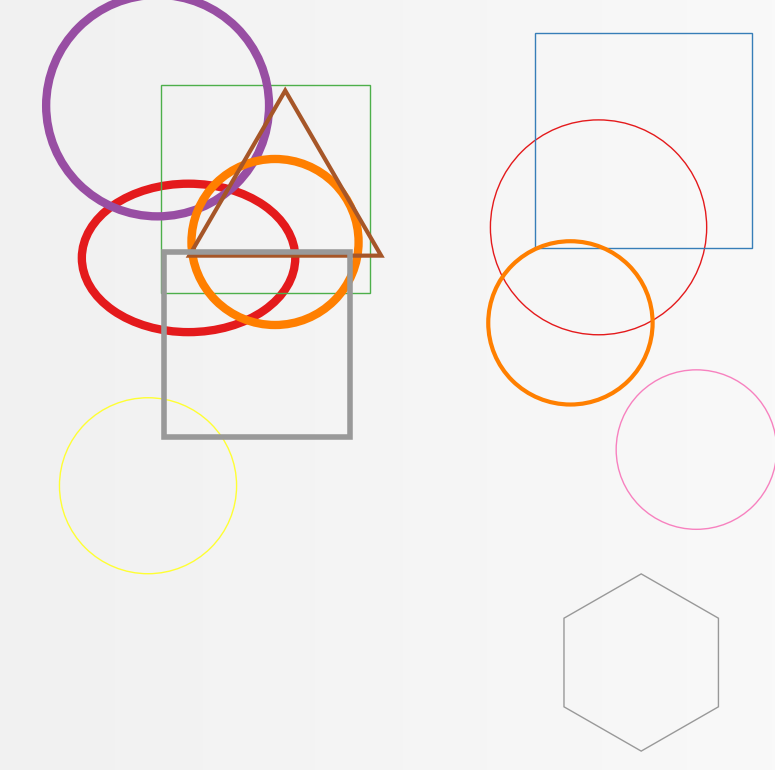[{"shape": "circle", "thickness": 0.5, "radius": 0.7, "center": [0.772, 0.705]}, {"shape": "oval", "thickness": 3, "radius": 0.69, "center": [0.243, 0.665]}, {"shape": "square", "thickness": 0.5, "radius": 0.7, "center": [0.83, 0.818]}, {"shape": "square", "thickness": 0.5, "radius": 0.67, "center": [0.343, 0.755]}, {"shape": "circle", "thickness": 3, "radius": 0.72, "center": [0.203, 0.863]}, {"shape": "circle", "thickness": 3, "radius": 0.54, "center": [0.355, 0.686]}, {"shape": "circle", "thickness": 1.5, "radius": 0.53, "center": [0.736, 0.581]}, {"shape": "circle", "thickness": 0.5, "radius": 0.57, "center": [0.191, 0.369]}, {"shape": "triangle", "thickness": 1.5, "radius": 0.71, "center": [0.368, 0.739]}, {"shape": "circle", "thickness": 0.5, "radius": 0.52, "center": [0.899, 0.416]}, {"shape": "square", "thickness": 2, "radius": 0.6, "center": [0.331, 0.553]}, {"shape": "hexagon", "thickness": 0.5, "radius": 0.58, "center": [0.827, 0.14]}]